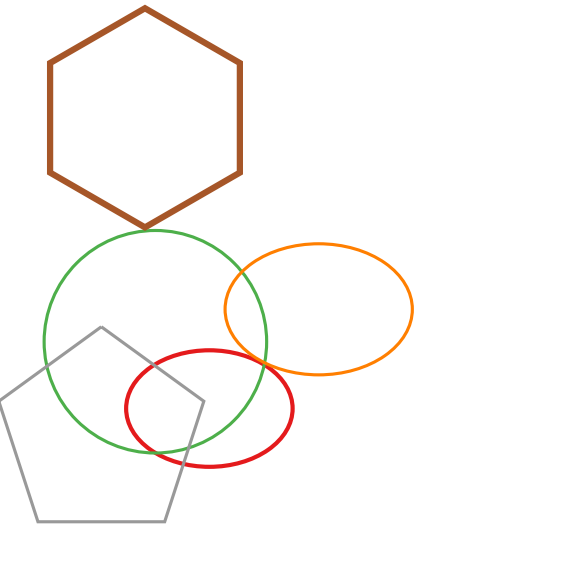[{"shape": "oval", "thickness": 2, "radius": 0.72, "center": [0.363, 0.292]}, {"shape": "circle", "thickness": 1.5, "radius": 0.96, "center": [0.269, 0.407]}, {"shape": "oval", "thickness": 1.5, "radius": 0.81, "center": [0.552, 0.464]}, {"shape": "hexagon", "thickness": 3, "radius": 0.95, "center": [0.251, 0.795]}, {"shape": "pentagon", "thickness": 1.5, "radius": 0.93, "center": [0.175, 0.247]}]